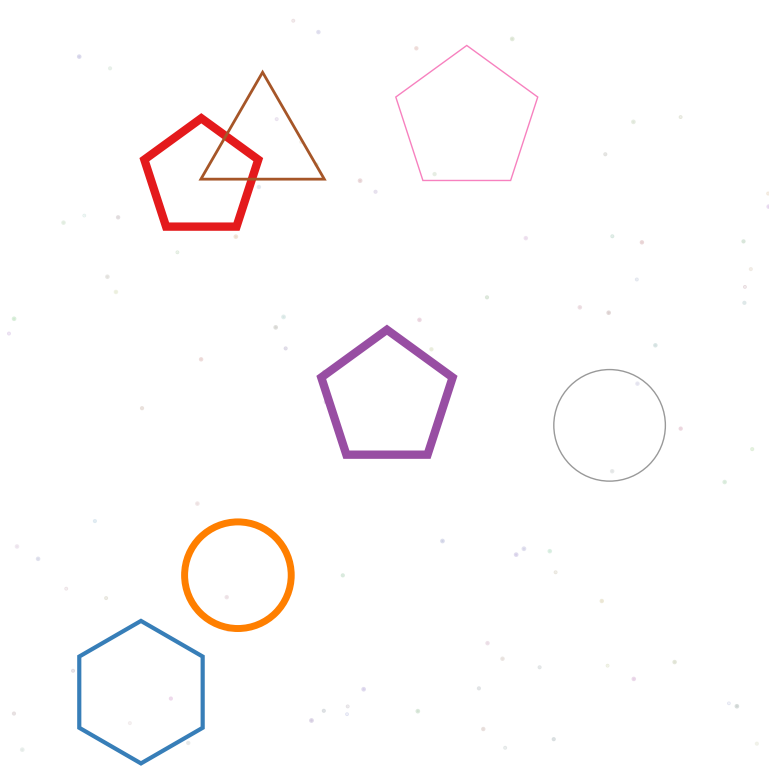[{"shape": "pentagon", "thickness": 3, "radius": 0.39, "center": [0.261, 0.769]}, {"shape": "hexagon", "thickness": 1.5, "radius": 0.46, "center": [0.183, 0.101]}, {"shape": "pentagon", "thickness": 3, "radius": 0.45, "center": [0.503, 0.482]}, {"shape": "circle", "thickness": 2.5, "radius": 0.35, "center": [0.309, 0.253]}, {"shape": "triangle", "thickness": 1, "radius": 0.46, "center": [0.341, 0.814]}, {"shape": "pentagon", "thickness": 0.5, "radius": 0.48, "center": [0.606, 0.844]}, {"shape": "circle", "thickness": 0.5, "radius": 0.36, "center": [0.792, 0.448]}]